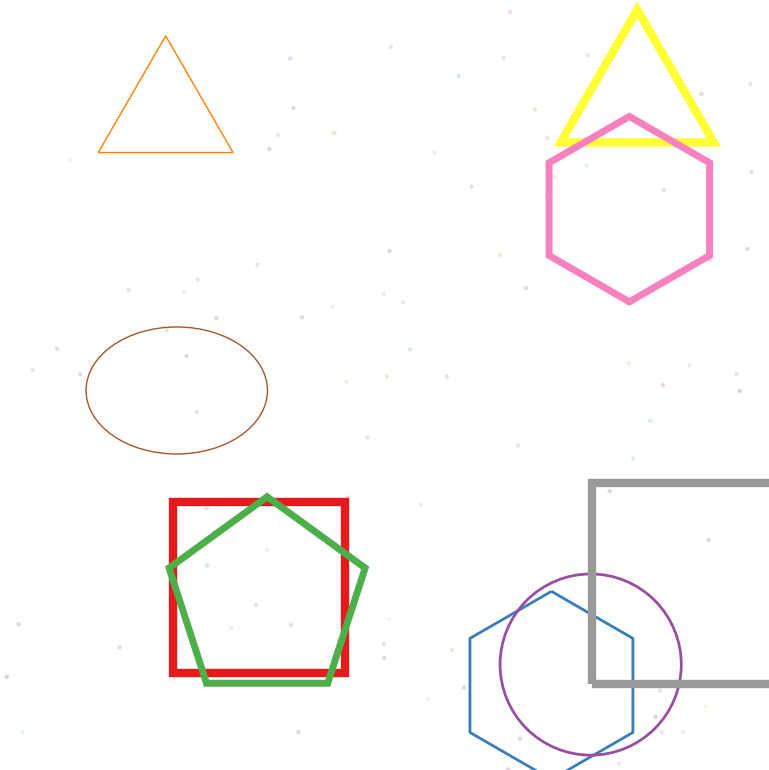[{"shape": "square", "thickness": 3, "radius": 0.56, "center": [0.336, 0.237]}, {"shape": "hexagon", "thickness": 1, "radius": 0.61, "center": [0.716, 0.11]}, {"shape": "pentagon", "thickness": 2.5, "radius": 0.67, "center": [0.347, 0.221]}, {"shape": "circle", "thickness": 1, "radius": 0.59, "center": [0.767, 0.137]}, {"shape": "triangle", "thickness": 0.5, "radius": 0.51, "center": [0.215, 0.852]}, {"shape": "triangle", "thickness": 3, "radius": 0.57, "center": [0.828, 0.872]}, {"shape": "oval", "thickness": 0.5, "radius": 0.59, "center": [0.23, 0.493]}, {"shape": "hexagon", "thickness": 2.5, "radius": 0.6, "center": [0.817, 0.728]}, {"shape": "square", "thickness": 3, "radius": 0.66, "center": [0.899, 0.242]}]